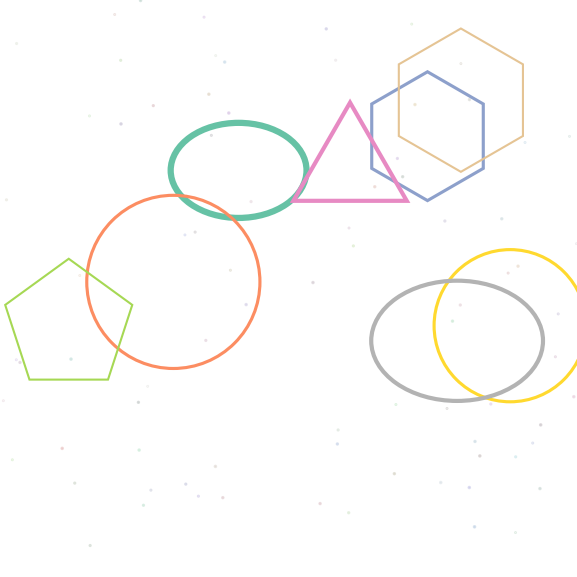[{"shape": "oval", "thickness": 3, "radius": 0.59, "center": [0.413, 0.704]}, {"shape": "circle", "thickness": 1.5, "radius": 0.75, "center": [0.3, 0.511]}, {"shape": "hexagon", "thickness": 1.5, "radius": 0.56, "center": [0.74, 0.763]}, {"shape": "triangle", "thickness": 2, "radius": 0.57, "center": [0.606, 0.708]}, {"shape": "pentagon", "thickness": 1, "radius": 0.58, "center": [0.119, 0.435]}, {"shape": "circle", "thickness": 1.5, "radius": 0.66, "center": [0.883, 0.435]}, {"shape": "hexagon", "thickness": 1, "radius": 0.62, "center": [0.798, 0.826]}, {"shape": "oval", "thickness": 2, "radius": 0.74, "center": [0.792, 0.409]}]